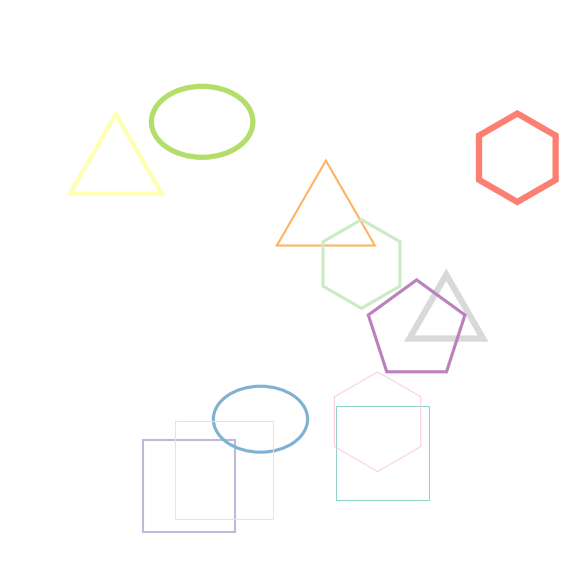[{"shape": "square", "thickness": 0.5, "radius": 0.41, "center": [0.662, 0.215]}, {"shape": "triangle", "thickness": 2, "radius": 0.46, "center": [0.201, 0.71]}, {"shape": "square", "thickness": 1, "radius": 0.4, "center": [0.327, 0.157]}, {"shape": "hexagon", "thickness": 3, "radius": 0.38, "center": [0.896, 0.726]}, {"shape": "oval", "thickness": 1.5, "radius": 0.41, "center": [0.451, 0.273]}, {"shape": "triangle", "thickness": 1, "radius": 0.49, "center": [0.564, 0.623]}, {"shape": "oval", "thickness": 2.5, "radius": 0.44, "center": [0.35, 0.788]}, {"shape": "hexagon", "thickness": 0.5, "radius": 0.43, "center": [0.654, 0.269]}, {"shape": "triangle", "thickness": 3, "radius": 0.37, "center": [0.773, 0.45]}, {"shape": "pentagon", "thickness": 1.5, "radius": 0.44, "center": [0.721, 0.426]}, {"shape": "hexagon", "thickness": 1.5, "radius": 0.38, "center": [0.626, 0.542]}, {"shape": "square", "thickness": 0.5, "radius": 0.42, "center": [0.388, 0.185]}]